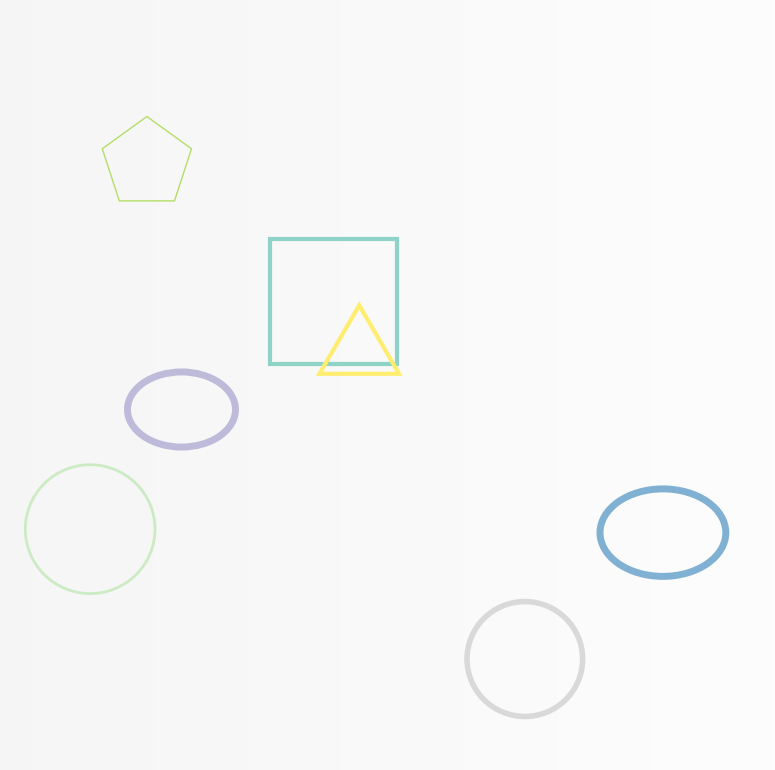[{"shape": "square", "thickness": 1.5, "radius": 0.41, "center": [0.431, 0.609]}, {"shape": "oval", "thickness": 2.5, "radius": 0.35, "center": [0.234, 0.468]}, {"shape": "oval", "thickness": 2.5, "radius": 0.41, "center": [0.855, 0.308]}, {"shape": "pentagon", "thickness": 0.5, "radius": 0.3, "center": [0.19, 0.788]}, {"shape": "circle", "thickness": 2, "radius": 0.37, "center": [0.677, 0.144]}, {"shape": "circle", "thickness": 1, "radius": 0.42, "center": [0.116, 0.313]}, {"shape": "triangle", "thickness": 1.5, "radius": 0.3, "center": [0.464, 0.544]}]